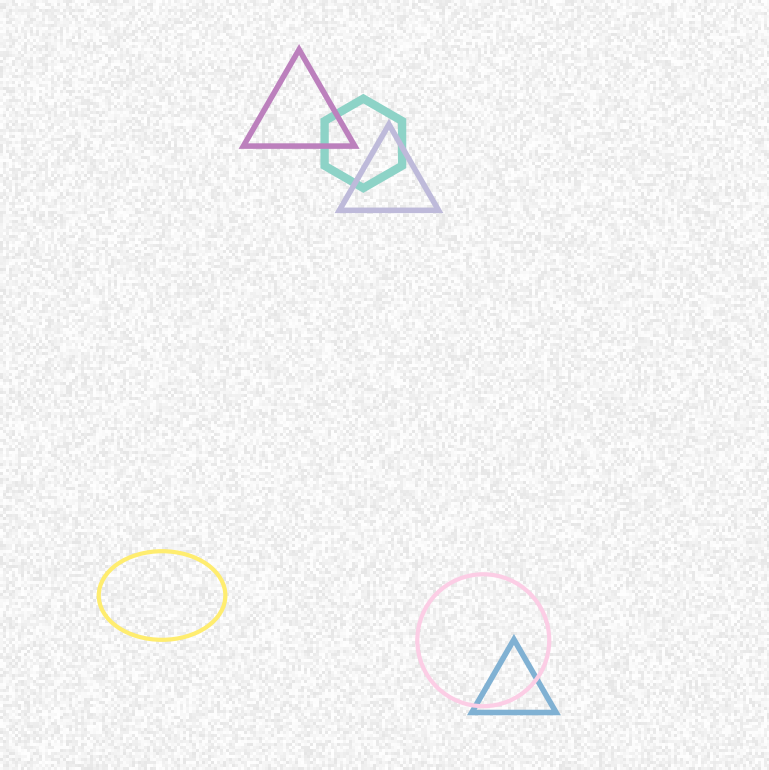[{"shape": "hexagon", "thickness": 3, "radius": 0.29, "center": [0.472, 0.814]}, {"shape": "triangle", "thickness": 2, "radius": 0.37, "center": [0.505, 0.764]}, {"shape": "triangle", "thickness": 2, "radius": 0.32, "center": [0.667, 0.106]}, {"shape": "circle", "thickness": 1.5, "radius": 0.43, "center": [0.628, 0.169]}, {"shape": "triangle", "thickness": 2, "radius": 0.42, "center": [0.388, 0.852]}, {"shape": "oval", "thickness": 1.5, "radius": 0.41, "center": [0.21, 0.227]}]